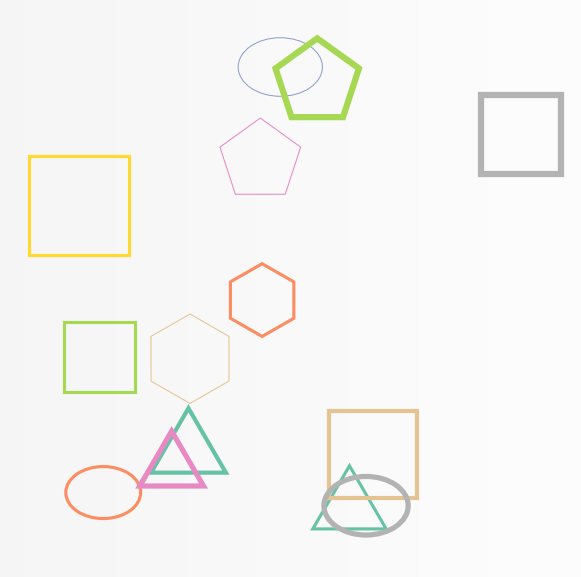[{"shape": "triangle", "thickness": 2, "radius": 0.37, "center": [0.324, 0.218]}, {"shape": "triangle", "thickness": 1.5, "radius": 0.36, "center": [0.601, 0.12]}, {"shape": "hexagon", "thickness": 1.5, "radius": 0.31, "center": [0.451, 0.48]}, {"shape": "oval", "thickness": 1.5, "radius": 0.32, "center": [0.178, 0.146]}, {"shape": "oval", "thickness": 0.5, "radius": 0.36, "center": [0.482, 0.883]}, {"shape": "triangle", "thickness": 2.5, "radius": 0.32, "center": [0.295, 0.189]}, {"shape": "pentagon", "thickness": 0.5, "radius": 0.36, "center": [0.448, 0.722]}, {"shape": "square", "thickness": 1.5, "radius": 0.3, "center": [0.171, 0.381]}, {"shape": "pentagon", "thickness": 3, "radius": 0.38, "center": [0.546, 0.857]}, {"shape": "square", "thickness": 1.5, "radius": 0.43, "center": [0.135, 0.644]}, {"shape": "hexagon", "thickness": 0.5, "radius": 0.39, "center": [0.327, 0.378]}, {"shape": "square", "thickness": 2, "radius": 0.38, "center": [0.641, 0.212]}, {"shape": "oval", "thickness": 2.5, "radius": 0.36, "center": [0.63, 0.123]}, {"shape": "square", "thickness": 3, "radius": 0.34, "center": [0.897, 0.767]}]